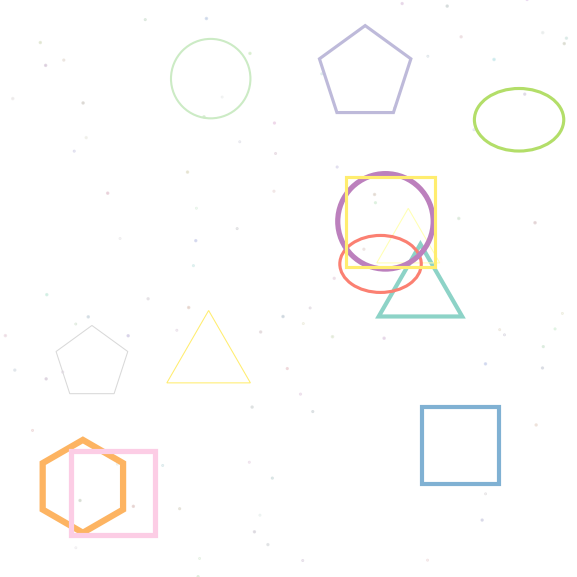[{"shape": "triangle", "thickness": 2, "radius": 0.42, "center": [0.728, 0.493]}, {"shape": "triangle", "thickness": 0.5, "radius": 0.32, "center": [0.707, 0.575]}, {"shape": "pentagon", "thickness": 1.5, "radius": 0.42, "center": [0.632, 0.872]}, {"shape": "oval", "thickness": 1.5, "radius": 0.35, "center": [0.659, 0.542]}, {"shape": "square", "thickness": 2, "radius": 0.33, "center": [0.798, 0.228]}, {"shape": "hexagon", "thickness": 3, "radius": 0.4, "center": [0.144, 0.157]}, {"shape": "oval", "thickness": 1.5, "radius": 0.39, "center": [0.899, 0.792]}, {"shape": "square", "thickness": 2.5, "radius": 0.36, "center": [0.196, 0.146]}, {"shape": "pentagon", "thickness": 0.5, "radius": 0.33, "center": [0.159, 0.37]}, {"shape": "circle", "thickness": 2.5, "radius": 0.41, "center": [0.667, 0.616]}, {"shape": "circle", "thickness": 1, "radius": 0.34, "center": [0.365, 0.863]}, {"shape": "square", "thickness": 1.5, "radius": 0.39, "center": [0.676, 0.615]}, {"shape": "triangle", "thickness": 0.5, "radius": 0.42, "center": [0.361, 0.378]}]